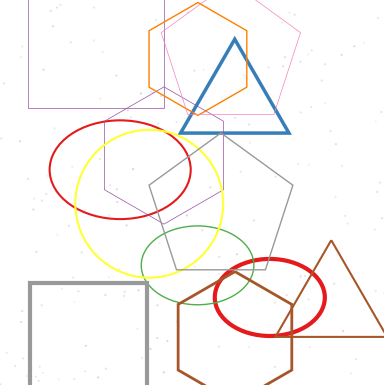[{"shape": "oval", "thickness": 3, "radius": 0.71, "center": [0.701, 0.227]}, {"shape": "oval", "thickness": 1.5, "radius": 0.92, "center": [0.312, 0.559]}, {"shape": "triangle", "thickness": 2.5, "radius": 0.81, "center": [0.61, 0.736]}, {"shape": "oval", "thickness": 1, "radius": 0.73, "center": [0.513, 0.311]}, {"shape": "hexagon", "thickness": 0.5, "radius": 0.89, "center": [0.426, 0.596]}, {"shape": "square", "thickness": 0.5, "radius": 0.88, "center": [0.249, 0.895]}, {"shape": "hexagon", "thickness": 1, "radius": 0.73, "center": [0.514, 0.847]}, {"shape": "circle", "thickness": 1.5, "radius": 0.96, "center": [0.388, 0.471]}, {"shape": "hexagon", "thickness": 2, "radius": 0.85, "center": [0.61, 0.124]}, {"shape": "triangle", "thickness": 1.5, "radius": 0.84, "center": [0.86, 0.209]}, {"shape": "pentagon", "thickness": 0.5, "radius": 0.95, "center": [0.6, 0.857]}, {"shape": "square", "thickness": 3, "radius": 0.76, "center": [0.229, 0.113]}, {"shape": "pentagon", "thickness": 1, "radius": 0.98, "center": [0.574, 0.458]}]